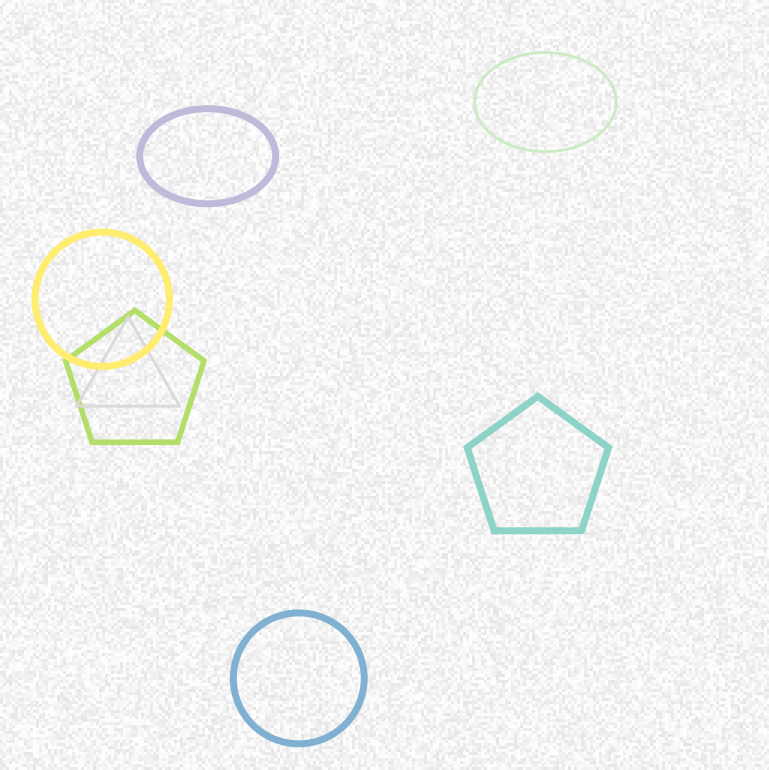[{"shape": "pentagon", "thickness": 2.5, "radius": 0.48, "center": [0.699, 0.389]}, {"shape": "oval", "thickness": 2.5, "radius": 0.44, "center": [0.27, 0.797]}, {"shape": "circle", "thickness": 2.5, "radius": 0.42, "center": [0.388, 0.119]}, {"shape": "pentagon", "thickness": 2, "radius": 0.47, "center": [0.175, 0.502]}, {"shape": "triangle", "thickness": 1, "radius": 0.39, "center": [0.166, 0.511]}, {"shape": "oval", "thickness": 1, "radius": 0.46, "center": [0.708, 0.867]}, {"shape": "circle", "thickness": 2.5, "radius": 0.44, "center": [0.133, 0.611]}]